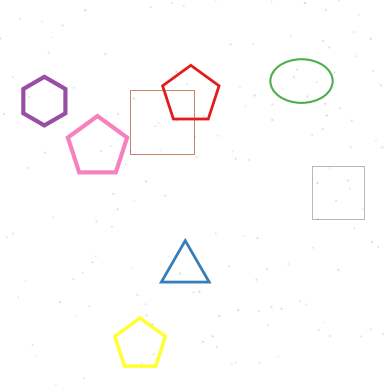[{"shape": "pentagon", "thickness": 2, "radius": 0.39, "center": [0.496, 0.753]}, {"shape": "triangle", "thickness": 2, "radius": 0.36, "center": [0.481, 0.303]}, {"shape": "oval", "thickness": 1.5, "radius": 0.4, "center": [0.783, 0.789]}, {"shape": "hexagon", "thickness": 3, "radius": 0.32, "center": [0.115, 0.737]}, {"shape": "pentagon", "thickness": 2.5, "radius": 0.35, "center": [0.364, 0.105]}, {"shape": "square", "thickness": 0.5, "radius": 0.42, "center": [0.422, 0.683]}, {"shape": "pentagon", "thickness": 3, "radius": 0.4, "center": [0.253, 0.618]}, {"shape": "square", "thickness": 0.5, "radius": 0.34, "center": [0.878, 0.5]}]